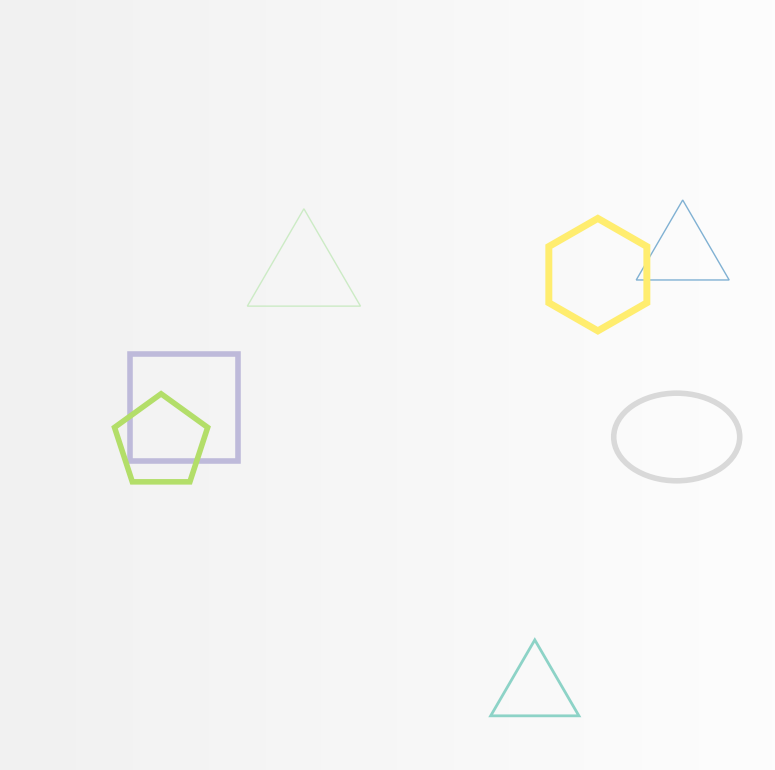[{"shape": "triangle", "thickness": 1, "radius": 0.33, "center": [0.69, 0.103]}, {"shape": "square", "thickness": 2, "radius": 0.35, "center": [0.238, 0.471]}, {"shape": "triangle", "thickness": 0.5, "radius": 0.35, "center": [0.881, 0.671]}, {"shape": "pentagon", "thickness": 2, "radius": 0.32, "center": [0.208, 0.425]}, {"shape": "oval", "thickness": 2, "radius": 0.41, "center": [0.873, 0.433]}, {"shape": "triangle", "thickness": 0.5, "radius": 0.42, "center": [0.392, 0.645]}, {"shape": "hexagon", "thickness": 2.5, "radius": 0.37, "center": [0.771, 0.643]}]